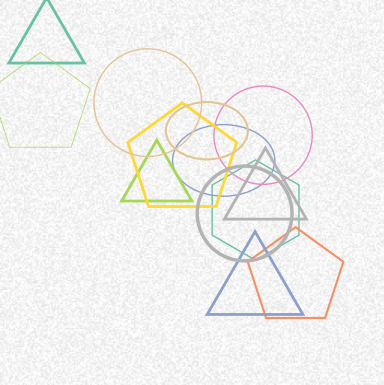[{"shape": "hexagon", "thickness": 1, "radius": 0.65, "center": [0.664, 0.454]}, {"shape": "triangle", "thickness": 2, "radius": 0.57, "center": [0.121, 0.893]}, {"shape": "pentagon", "thickness": 1.5, "radius": 0.65, "center": [0.768, 0.28]}, {"shape": "oval", "thickness": 1, "radius": 0.66, "center": [0.581, 0.583]}, {"shape": "triangle", "thickness": 2, "radius": 0.72, "center": [0.662, 0.255]}, {"shape": "circle", "thickness": 1, "radius": 0.64, "center": [0.683, 0.649]}, {"shape": "triangle", "thickness": 2, "radius": 0.53, "center": [0.407, 0.531]}, {"shape": "pentagon", "thickness": 0.5, "radius": 0.68, "center": [0.105, 0.728]}, {"shape": "pentagon", "thickness": 2, "radius": 0.74, "center": [0.473, 0.584]}, {"shape": "circle", "thickness": 1, "radius": 0.7, "center": [0.384, 0.733]}, {"shape": "oval", "thickness": 1.5, "radius": 0.53, "center": [0.537, 0.661]}, {"shape": "triangle", "thickness": 2, "radius": 0.62, "center": [0.689, 0.492]}, {"shape": "circle", "thickness": 2.5, "radius": 0.62, "center": [0.635, 0.446]}]